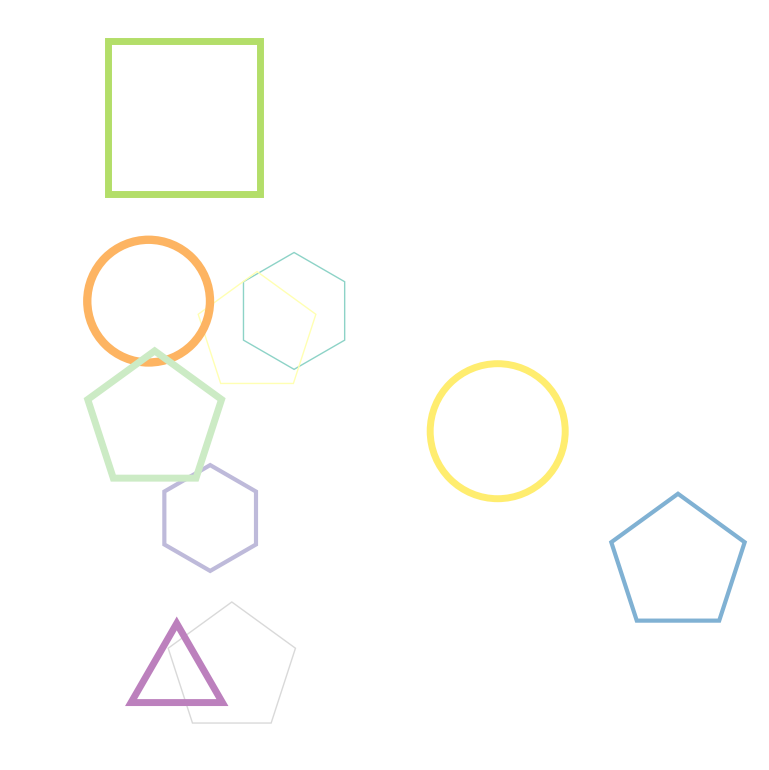[{"shape": "hexagon", "thickness": 0.5, "radius": 0.38, "center": [0.382, 0.596]}, {"shape": "pentagon", "thickness": 0.5, "radius": 0.4, "center": [0.334, 0.567]}, {"shape": "hexagon", "thickness": 1.5, "radius": 0.34, "center": [0.273, 0.327]}, {"shape": "pentagon", "thickness": 1.5, "radius": 0.46, "center": [0.881, 0.268]}, {"shape": "circle", "thickness": 3, "radius": 0.4, "center": [0.193, 0.609]}, {"shape": "square", "thickness": 2.5, "radius": 0.49, "center": [0.239, 0.847]}, {"shape": "pentagon", "thickness": 0.5, "radius": 0.43, "center": [0.301, 0.131]}, {"shape": "triangle", "thickness": 2.5, "radius": 0.34, "center": [0.23, 0.122]}, {"shape": "pentagon", "thickness": 2.5, "radius": 0.46, "center": [0.201, 0.453]}, {"shape": "circle", "thickness": 2.5, "radius": 0.44, "center": [0.646, 0.44]}]